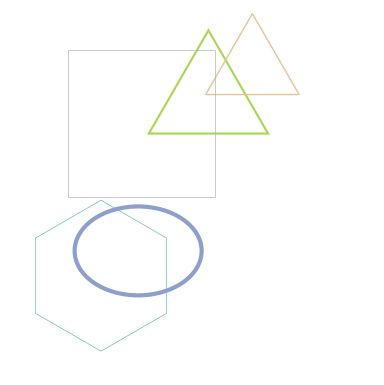[{"shape": "hexagon", "thickness": 0.5, "radius": 0.98, "center": [0.262, 0.284]}, {"shape": "oval", "thickness": 3, "radius": 0.82, "center": [0.359, 0.348]}, {"shape": "triangle", "thickness": 1.5, "radius": 0.89, "center": [0.541, 0.742]}, {"shape": "triangle", "thickness": 1, "radius": 0.7, "center": [0.656, 0.824]}, {"shape": "square", "thickness": 0.5, "radius": 0.95, "center": [0.368, 0.679]}]